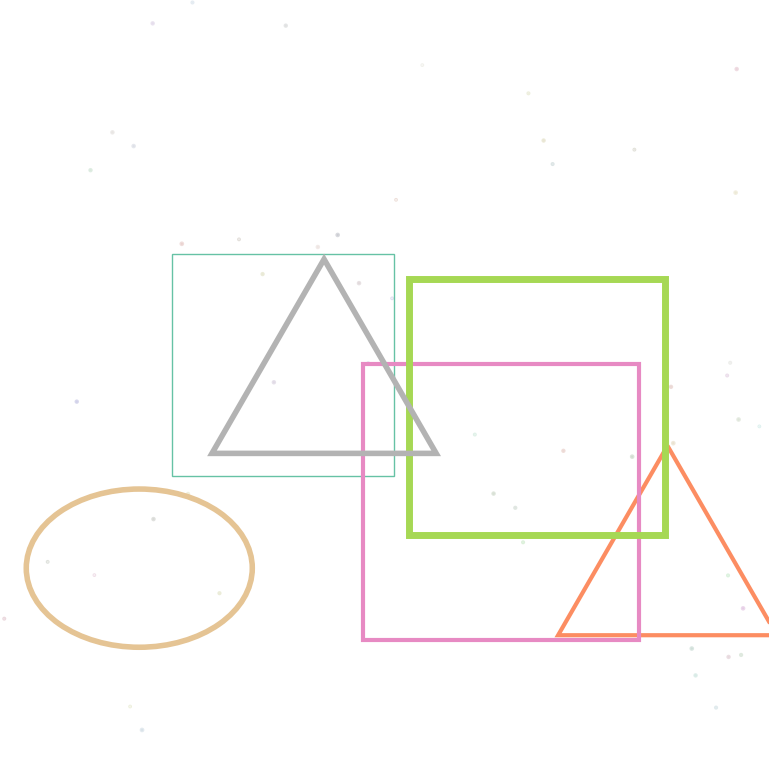[{"shape": "square", "thickness": 0.5, "radius": 0.72, "center": [0.368, 0.526]}, {"shape": "triangle", "thickness": 1.5, "radius": 0.82, "center": [0.867, 0.257]}, {"shape": "square", "thickness": 1.5, "radius": 0.9, "center": [0.651, 0.348]}, {"shape": "square", "thickness": 2.5, "radius": 0.83, "center": [0.697, 0.472]}, {"shape": "oval", "thickness": 2, "radius": 0.73, "center": [0.181, 0.262]}, {"shape": "triangle", "thickness": 2, "radius": 0.84, "center": [0.421, 0.495]}]